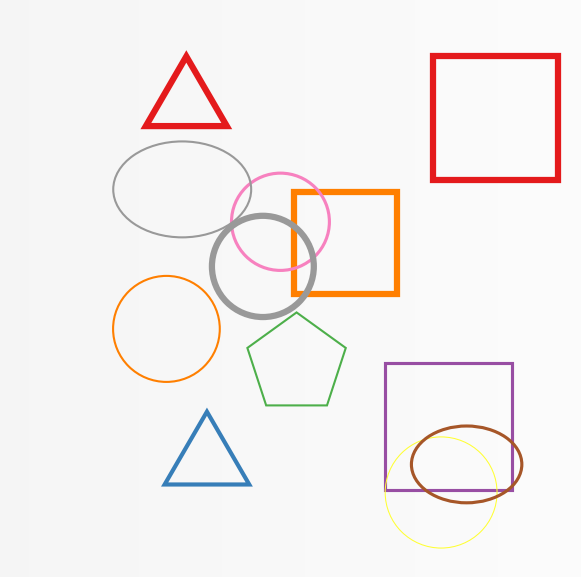[{"shape": "square", "thickness": 3, "radius": 0.54, "center": [0.853, 0.794]}, {"shape": "triangle", "thickness": 3, "radius": 0.4, "center": [0.321, 0.821]}, {"shape": "triangle", "thickness": 2, "radius": 0.42, "center": [0.356, 0.202]}, {"shape": "pentagon", "thickness": 1, "radius": 0.44, "center": [0.51, 0.369]}, {"shape": "square", "thickness": 1.5, "radius": 0.55, "center": [0.771, 0.261]}, {"shape": "circle", "thickness": 1, "radius": 0.46, "center": [0.286, 0.43]}, {"shape": "square", "thickness": 3, "radius": 0.44, "center": [0.594, 0.578]}, {"shape": "circle", "thickness": 0.5, "radius": 0.48, "center": [0.759, 0.146]}, {"shape": "oval", "thickness": 1.5, "radius": 0.47, "center": [0.803, 0.195]}, {"shape": "circle", "thickness": 1.5, "radius": 0.42, "center": [0.483, 0.615]}, {"shape": "oval", "thickness": 1, "radius": 0.59, "center": [0.313, 0.671]}, {"shape": "circle", "thickness": 3, "radius": 0.44, "center": [0.452, 0.538]}]